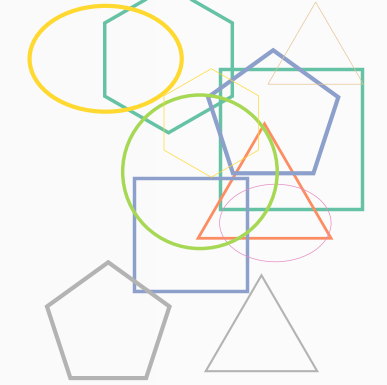[{"shape": "hexagon", "thickness": 2.5, "radius": 0.95, "center": [0.435, 0.845]}, {"shape": "square", "thickness": 2.5, "radius": 0.91, "center": [0.751, 0.639]}, {"shape": "triangle", "thickness": 2, "radius": 0.99, "center": [0.683, 0.48]}, {"shape": "pentagon", "thickness": 3, "radius": 0.88, "center": [0.705, 0.693]}, {"shape": "square", "thickness": 2.5, "radius": 0.73, "center": [0.491, 0.391]}, {"shape": "oval", "thickness": 0.5, "radius": 0.72, "center": [0.711, 0.421]}, {"shape": "circle", "thickness": 2.5, "radius": 1.0, "center": [0.516, 0.554]}, {"shape": "oval", "thickness": 3, "radius": 0.98, "center": [0.273, 0.847]}, {"shape": "hexagon", "thickness": 0.5, "radius": 0.7, "center": [0.545, 0.681]}, {"shape": "triangle", "thickness": 0.5, "radius": 0.71, "center": [0.815, 0.852]}, {"shape": "pentagon", "thickness": 3, "radius": 0.83, "center": [0.279, 0.152]}, {"shape": "triangle", "thickness": 1.5, "radius": 0.83, "center": [0.675, 0.119]}]